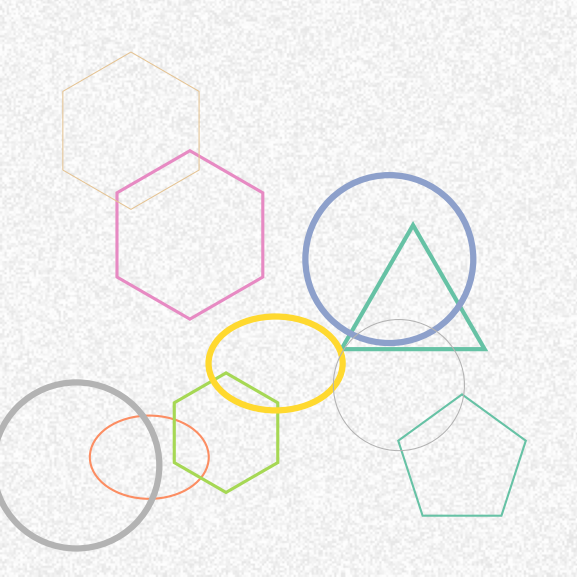[{"shape": "pentagon", "thickness": 1, "radius": 0.58, "center": [0.8, 0.2]}, {"shape": "triangle", "thickness": 2, "radius": 0.72, "center": [0.715, 0.466]}, {"shape": "oval", "thickness": 1, "radius": 0.51, "center": [0.259, 0.207]}, {"shape": "circle", "thickness": 3, "radius": 0.73, "center": [0.674, 0.55]}, {"shape": "hexagon", "thickness": 1.5, "radius": 0.73, "center": [0.329, 0.592]}, {"shape": "hexagon", "thickness": 1.5, "radius": 0.52, "center": [0.391, 0.25]}, {"shape": "oval", "thickness": 3, "radius": 0.58, "center": [0.477, 0.37]}, {"shape": "hexagon", "thickness": 0.5, "radius": 0.68, "center": [0.227, 0.773]}, {"shape": "circle", "thickness": 3, "radius": 0.72, "center": [0.132, 0.193]}, {"shape": "circle", "thickness": 0.5, "radius": 0.57, "center": [0.691, 0.332]}]